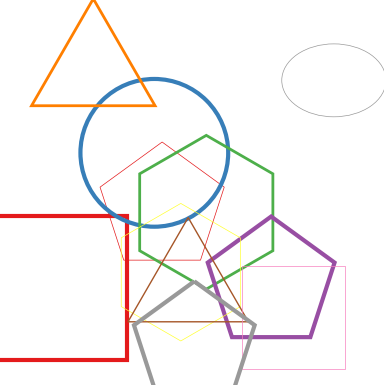[{"shape": "square", "thickness": 3, "radius": 0.94, "center": [0.143, 0.253]}, {"shape": "pentagon", "thickness": 0.5, "radius": 0.85, "center": [0.421, 0.462]}, {"shape": "circle", "thickness": 3, "radius": 0.96, "center": [0.401, 0.603]}, {"shape": "hexagon", "thickness": 2, "radius": 1.0, "center": [0.536, 0.449]}, {"shape": "pentagon", "thickness": 3, "radius": 0.87, "center": [0.704, 0.264]}, {"shape": "triangle", "thickness": 2, "radius": 0.93, "center": [0.242, 0.818]}, {"shape": "hexagon", "thickness": 0.5, "radius": 0.89, "center": [0.47, 0.293]}, {"shape": "triangle", "thickness": 1, "radius": 0.9, "center": [0.489, 0.254]}, {"shape": "square", "thickness": 0.5, "radius": 0.67, "center": [0.763, 0.175]}, {"shape": "oval", "thickness": 0.5, "radius": 0.68, "center": [0.867, 0.791]}, {"shape": "pentagon", "thickness": 3, "radius": 0.82, "center": [0.505, 0.104]}]